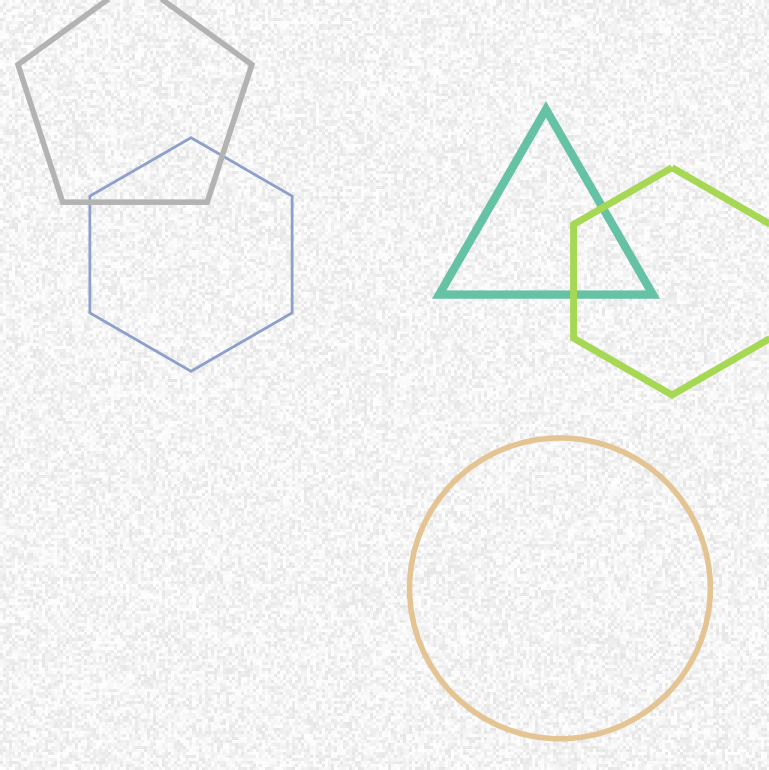[{"shape": "triangle", "thickness": 3, "radius": 0.8, "center": [0.709, 0.698]}, {"shape": "hexagon", "thickness": 1, "radius": 0.76, "center": [0.248, 0.669]}, {"shape": "hexagon", "thickness": 2.5, "radius": 0.74, "center": [0.873, 0.635]}, {"shape": "circle", "thickness": 2, "radius": 0.98, "center": [0.727, 0.236]}, {"shape": "pentagon", "thickness": 2, "radius": 0.8, "center": [0.175, 0.867]}]